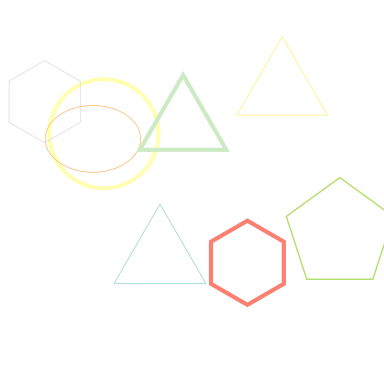[{"shape": "triangle", "thickness": 0.5, "radius": 0.69, "center": [0.416, 0.333]}, {"shape": "circle", "thickness": 3, "radius": 0.71, "center": [0.27, 0.653]}, {"shape": "hexagon", "thickness": 3, "radius": 0.55, "center": [0.643, 0.318]}, {"shape": "oval", "thickness": 0.5, "radius": 0.62, "center": [0.241, 0.639]}, {"shape": "pentagon", "thickness": 1, "radius": 0.73, "center": [0.883, 0.393]}, {"shape": "hexagon", "thickness": 0.5, "radius": 0.53, "center": [0.116, 0.736]}, {"shape": "triangle", "thickness": 3, "radius": 0.65, "center": [0.476, 0.676]}, {"shape": "triangle", "thickness": 0.5, "radius": 0.68, "center": [0.733, 0.769]}]